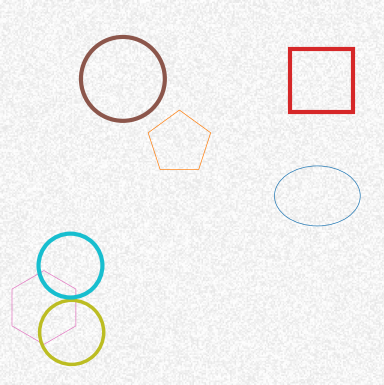[{"shape": "oval", "thickness": 0.5, "radius": 0.56, "center": [0.824, 0.491]}, {"shape": "pentagon", "thickness": 0.5, "radius": 0.43, "center": [0.466, 0.629]}, {"shape": "square", "thickness": 3, "radius": 0.41, "center": [0.835, 0.791]}, {"shape": "circle", "thickness": 3, "radius": 0.54, "center": [0.319, 0.795]}, {"shape": "hexagon", "thickness": 0.5, "radius": 0.48, "center": [0.114, 0.201]}, {"shape": "circle", "thickness": 2.5, "radius": 0.42, "center": [0.186, 0.137]}, {"shape": "circle", "thickness": 3, "radius": 0.41, "center": [0.183, 0.31]}]